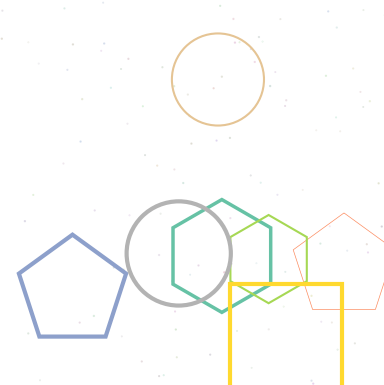[{"shape": "hexagon", "thickness": 2.5, "radius": 0.73, "center": [0.576, 0.335]}, {"shape": "pentagon", "thickness": 0.5, "radius": 0.69, "center": [0.893, 0.308]}, {"shape": "pentagon", "thickness": 3, "radius": 0.73, "center": [0.188, 0.244]}, {"shape": "hexagon", "thickness": 1.5, "radius": 0.57, "center": [0.698, 0.327]}, {"shape": "square", "thickness": 3, "radius": 0.73, "center": [0.742, 0.116]}, {"shape": "circle", "thickness": 1.5, "radius": 0.6, "center": [0.566, 0.794]}, {"shape": "circle", "thickness": 3, "radius": 0.68, "center": [0.464, 0.342]}]